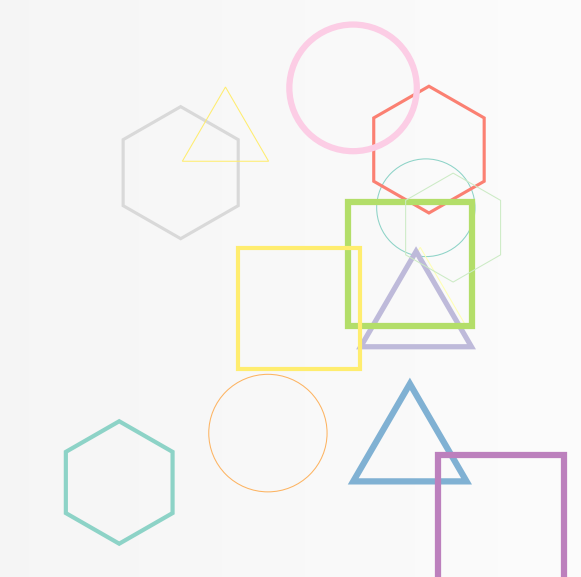[{"shape": "hexagon", "thickness": 2, "radius": 0.53, "center": [0.205, 0.164]}, {"shape": "circle", "thickness": 0.5, "radius": 0.42, "center": [0.733, 0.639]}, {"shape": "triangle", "thickness": 0.5, "radius": 0.44, "center": [0.723, 0.482]}, {"shape": "triangle", "thickness": 2.5, "radius": 0.55, "center": [0.716, 0.454]}, {"shape": "hexagon", "thickness": 1.5, "radius": 0.55, "center": [0.738, 0.74]}, {"shape": "triangle", "thickness": 3, "radius": 0.56, "center": [0.705, 0.222]}, {"shape": "circle", "thickness": 0.5, "radius": 0.51, "center": [0.461, 0.249]}, {"shape": "square", "thickness": 3, "radius": 0.53, "center": [0.705, 0.542]}, {"shape": "circle", "thickness": 3, "radius": 0.55, "center": [0.607, 0.847]}, {"shape": "hexagon", "thickness": 1.5, "radius": 0.57, "center": [0.311, 0.7]}, {"shape": "square", "thickness": 3, "radius": 0.54, "center": [0.862, 0.103]}, {"shape": "hexagon", "thickness": 0.5, "radius": 0.47, "center": [0.78, 0.605]}, {"shape": "square", "thickness": 2, "radius": 0.52, "center": [0.514, 0.465]}, {"shape": "triangle", "thickness": 0.5, "radius": 0.43, "center": [0.388, 0.763]}]